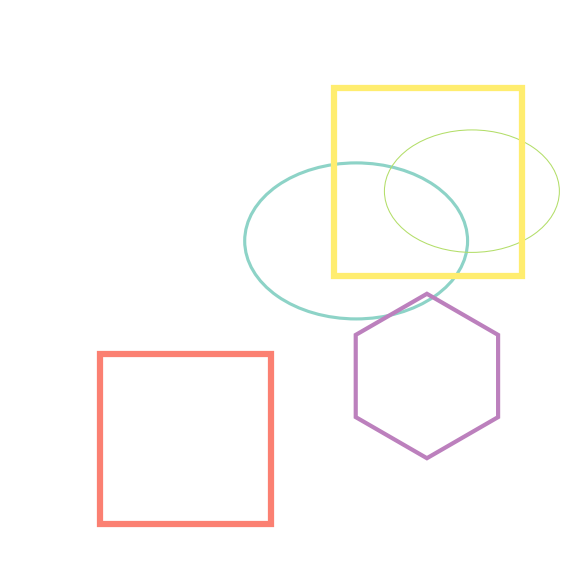[{"shape": "oval", "thickness": 1.5, "radius": 0.96, "center": [0.617, 0.582]}, {"shape": "square", "thickness": 3, "radius": 0.74, "center": [0.321, 0.239]}, {"shape": "oval", "thickness": 0.5, "radius": 0.76, "center": [0.817, 0.668]}, {"shape": "hexagon", "thickness": 2, "radius": 0.71, "center": [0.739, 0.348]}, {"shape": "square", "thickness": 3, "radius": 0.82, "center": [0.741, 0.684]}]